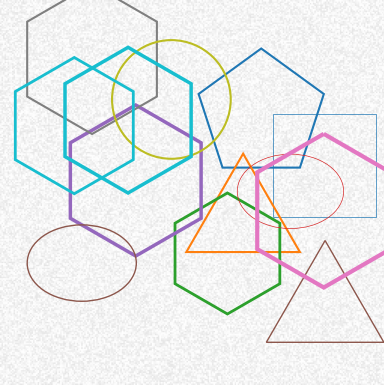[{"shape": "pentagon", "thickness": 1.5, "radius": 0.86, "center": [0.678, 0.703]}, {"shape": "square", "thickness": 0.5, "radius": 0.67, "center": [0.843, 0.57]}, {"shape": "triangle", "thickness": 1.5, "radius": 0.85, "center": [0.631, 0.43]}, {"shape": "hexagon", "thickness": 2, "radius": 0.79, "center": [0.591, 0.342]}, {"shape": "oval", "thickness": 0.5, "radius": 0.69, "center": [0.754, 0.503]}, {"shape": "hexagon", "thickness": 2.5, "radius": 0.98, "center": [0.353, 0.531]}, {"shape": "oval", "thickness": 1, "radius": 0.71, "center": [0.212, 0.317]}, {"shape": "triangle", "thickness": 1, "radius": 0.88, "center": [0.844, 0.199]}, {"shape": "hexagon", "thickness": 3, "radius": 1.0, "center": [0.841, 0.453]}, {"shape": "hexagon", "thickness": 1.5, "radius": 0.97, "center": [0.239, 0.846]}, {"shape": "circle", "thickness": 1.5, "radius": 0.77, "center": [0.445, 0.742]}, {"shape": "hexagon", "thickness": 2, "radius": 0.88, "center": [0.193, 0.674]}, {"shape": "hexagon", "thickness": 2.5, "radius": 0.95, "center": [0.333, 0.688]}]